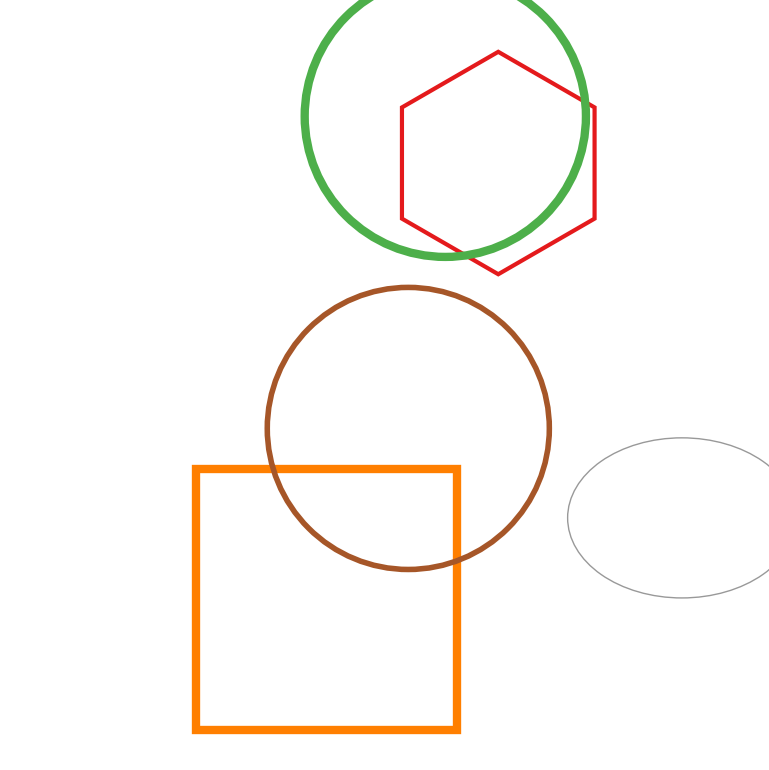[{"shape": "hexagon", "thickness": 1.5, "radius": 0.72, "center": [0.647, 0.788]}, {"shape": "circle", "thickness": 3, "radius": 0.91, "center": [0.578, 0.849]}, {"shape": "square", "thickness": 3, "radius": 0.85, "center": [0.424, 0.222]}, {"shape": "circle", "thickness": 2, "radius": 0.92, "center": [0.53, 0.444]}, {"shape": "oval", "thickness": 0.5, "radius": 0.74, "center": [0.886, 0.327]}]